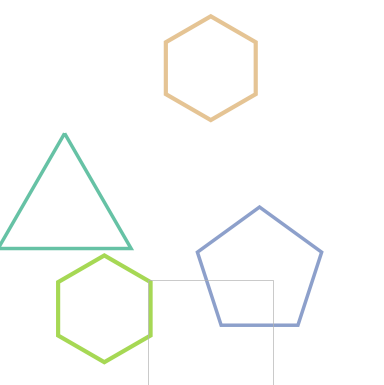[{"shape": "triangle", "thickness": 2.5, "radius": 1.0, "center": [0.168, 0.454]}, {"shape": "pentagon", "thickness": 2.5, "radius": 0.85, "center": [0.674, 0.293]}, {"shape": "hexagon", "thickness": 3, "radius": 0.69, "center": [0.271, 0.198]}, {"shape": "hexagon", "thickness": 3, "radius": 0.67, "center": [0.547, 0.823]}, {"shape": "square", "thickness": 0.5, "radius": 0.81, "center": [0.546, 0.11]}]